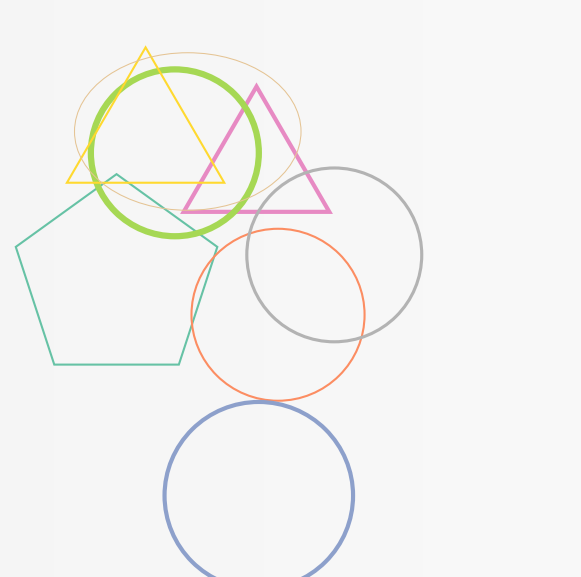[{"shape": "pentagon", "thickness": 1, "radius": 0.91, "center": [0.201, 0.515]}, {"shape": "circle", "thickness": 1, "radius": 0.74, "center": [0.478, 0.454]}, {"shape": "circle", "thickness": 2, "radius": 0.81, "center": [0.445, 0.141]}, {"shape": "triangle", "thickness": 2, "radius": 0.72, "center": [0.441, 0.705]}, {"shape": "circle", "thickness": 3, "radius": 0.72, "center": [0.301, 0.735]}, {"shape": "triangle", "thickness": 1, "radius": 0.78, "center": [0.25, 0.761]}, {"shape": "oval", "thickness": 0.5, "radius": 0.97, "center": [0.323, 0.771]}, {"shape": "circle", "thickness": 1.5, "radius": 0.75, "center": [0.575, 0.558]}]